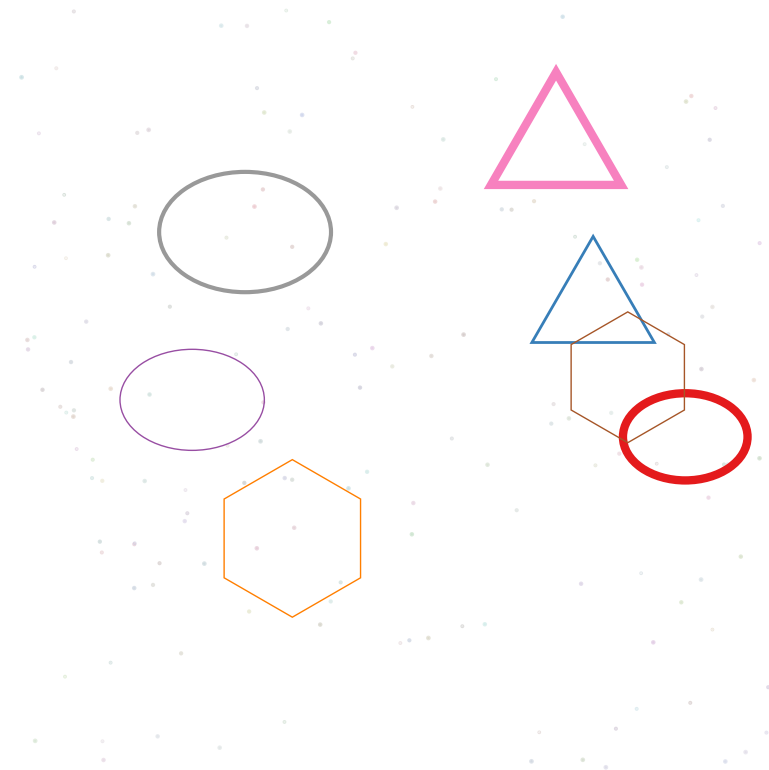[{"shape": "oval", "thickness": 3, "radius": 0.4, "center": [0.89, 0.433]}, {"shape": "triangle", "thickness": 1, "radius": 0.46, "center": [0.77, 0.601]}, {"shape": "oval", "thickness": 0.5, "radius": 0.47, "center": [0.25, 0.481]}, {"shape": "hexagon", "thickness": 0.5, "radius": 0.51, "center": [0.38, 0.301]}, {"shape": "hexagon", "thickness": 0.5, "radius": 0.42, "center": [0.815, 0.51]}, {"shape": "triangle", "thickness": 3, "radius": 0.49, "center": [0.722, 0.809]}, {"shape": "oval", "thickness": 1.5, "radius": 0.56, "center": [0.318, 0.699]}]